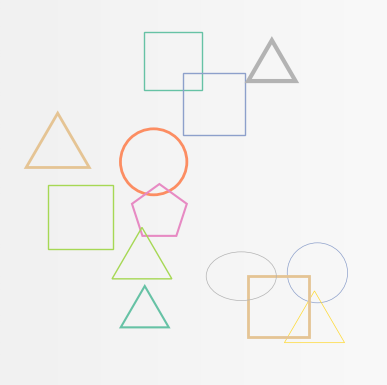[{"shape": "triangle", "thickness": 1.5, "radius": 0.36, "center": [0.374, 0.185]}, {"shape": "square", "thickness": 1, "radius": 0.38, "center": [0.447, 0.841]}, {"shape": "circle", "thickness": 2, "radius": 0.43, "center": [0.397, 0.58]}, {"shape": "square", "thickness": 1, "radius": 0.4, "center": [0.553, 0.731]}, {"shape": "circle", "thickness": 0.5, "radius": 0.39, "center": [0.819, 0.291]}, {"shape": "pentagon", "thickness": 1.5, "radius": 0.37, "center": [0.411, 0.448]}, {"shape": "triangle", "thickness": 1, "radius": 0.45, "center": [0.366, 0.32]}, {"shape": "square", "thickness": 1, "radius": 0.42, "center": [0.207, 0.437]}, {"shape": "triangle", "thickness": 0.5, "radius": 0.45, "center": [0.812, 0.155]}, {"shape": "triangle", "thickness": 2, "radius": 0.47, "center": [0.149, 0.612]}, {"shape": "square", "thickness": 2, "radius": 0.4, "center": [0.719, 0.204]}, {"shape": "oval", "thickness": 0.5, "radius": 0.45, "center": [0.623, 0.283]}, {"shape": "triangle", "thickness": 3, "radius": 0.35, "center": [0.702, 0.825]}]